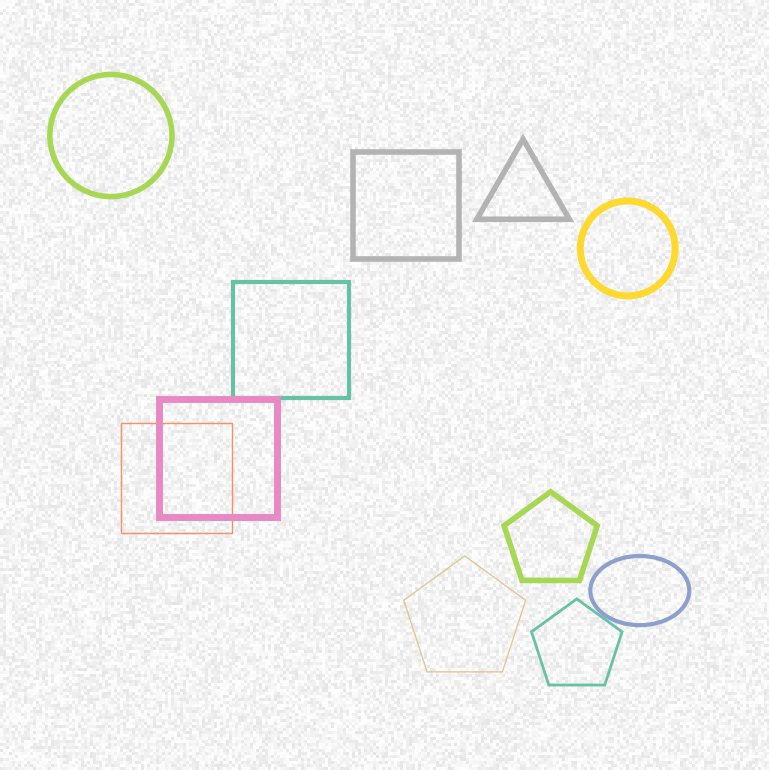[{"shape": "pentagon", "thickness": 1, "radius": 0.31, "center": [0.749, 0.16]}, {"shape": "square", "thickness": 1.5, "radius": 0.38, "center": [0.377, 0.558]}, {"shape": "square", "thickness": 0.5, "radius": 0.36, "center": [0.229, 0.379]}, {"shape": "oval", "thickness": 1.5, "radius": 0.32, "center": [0.831, 0.233]}, {"shape": "square", "thickness": 2.5, "radius": 0.38, "center": [0.283, 0.405]}, {"shape": "pentagon", "thickness": 2, "radius": 0.32, "center": [0.715, 0.298]}, {"shape": "circle", "thickness": 2, "radius": 0.4, "center": [0.144, 0.824]}, {"shape": "circle", "thickness": 2.5, "radius": 0.31, "center": [0.815, 0.677]}, {"shape": "pentagon", "thickness": 0.5, "radius": 0.42, "center": [0.604, 0.195]}, {"shape": "triangle", "thickness": 2, "radius": 0.35, "center": [0.679, 0.75]}, {"shape": "square", "thickness": 2, "radius": 0.35, "center": [0.527, 0.733]}]